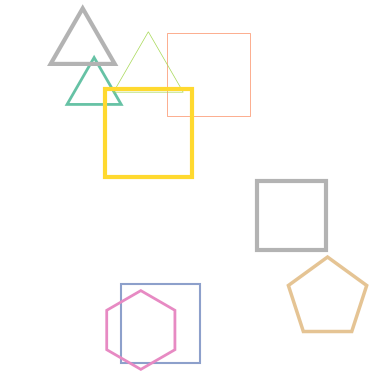[{"shape": "triangle", "thickness": 2, "radius": 0.41, "center": [0.244, 0.769]}, {"shape": "square", "thickness": 0.5, "radius": 0.54, "center": [0.542, 0.806]}, {"shape": "square", "thickness": 1.5, "radius": 0.52, "center": [0.417, 0.16]}, {"shape": "hexagon", "thickness": 2, "radius": 0.51, "center": [0.366, 0.143]}, {"shape": "triangle", "thickness": 0.5, "radius": 0.52, "center": [0.385, 0.813]}, {"shape": "square", "thickness": 3, "radius": 0.57, "center": [0.386, 0.655]}, {"shape": "pentagon", "thickness": 2.5, "radius": 0.53, "center": [0.851, 0.225]}, {"shape": "triangle", "thickness": 3, "radius": 0.48, "center": [0.215, 0.882]}, {"shape": "square", "thickness": 3, "radius": 0.45, "center": [0.756, 0.441]}]